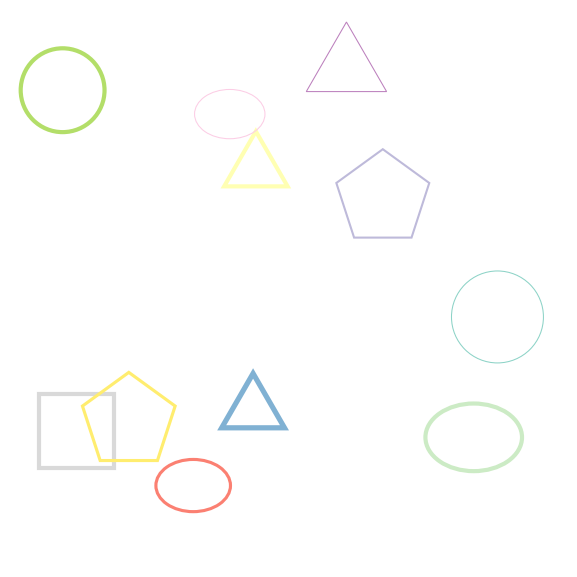[{"shape": "circle", "thickness": 0.5, "radius": 0.4, "center": [0.861, 0.45]}, {"shape": "triangle", "thickness": 2, "radius": 0.32, "center": [0.443, 0.708]}, {"shape": "pentagon", "thickness": 1, "radius": 0.42, "center": [0.663, 0.656]}, {"shape": "oval", "thickness": 1.5, "radius": 0.32, "center": [0.335, 0.158]}, {"shape": "triangle", "thickness": 2.5, "radius": 0.31, "center": [0.438, 0.29]}, {"shape": "circle", "thickness": 2, "radius": 0.36, "center": [0.108, 0.843]}, {"shape": "oval", "thickness": 0.5, "radius": 0.3, "center": [0.398, 0.802]}, {"shape": "square", "thickness": 2, "radius": 0.32, "center": [0.133, 0.253]}, {"shape": "triangle", "thickness": 0.5, "radius": 0.4, "center": [0.6, 0.881]}, {"shape": "oval", "thickness": 2, "radius": 0.42, "center": [0.82, 0.242]}, {"shape": "pentagon", "thickness": 1.5, "radius": 0.42, "center": [0.223, 0.27]}]